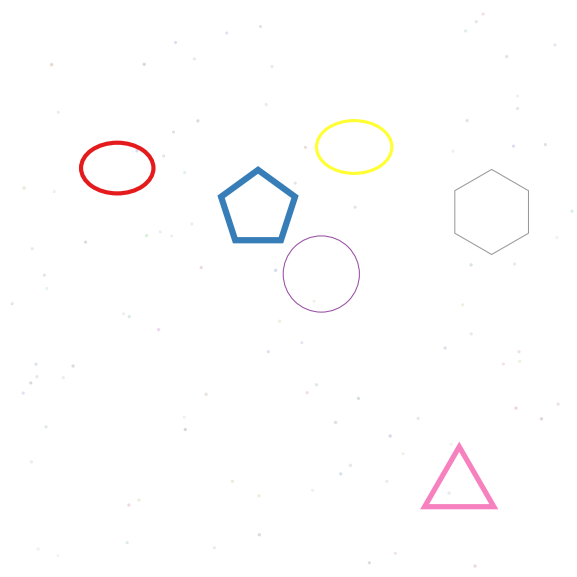[{"shape": "oval", "thickness": 2, "radius": 0.31, "center": [0.203, 0.708]}, {"shape": "pentagon", "thickness": 3, "radius": 0.34, "center": [0.447, 0.638]}, {"shape": "circle", "thickness": 0.5, "radius": 0.33, "center": [0.556, 0.525]}, {"shape": "oval", "thickness": 1.5, "radius": 0.33, "center": [0.613, 0.745]}, {"shape": "triangle", "thickness": 2.5, "radius": 0.35, "center": [0.795, 0.156]}, {"shape": "hexagon", "thickness": 0.5, "radius": 0.37, "center": [0.851, 0.632]}]